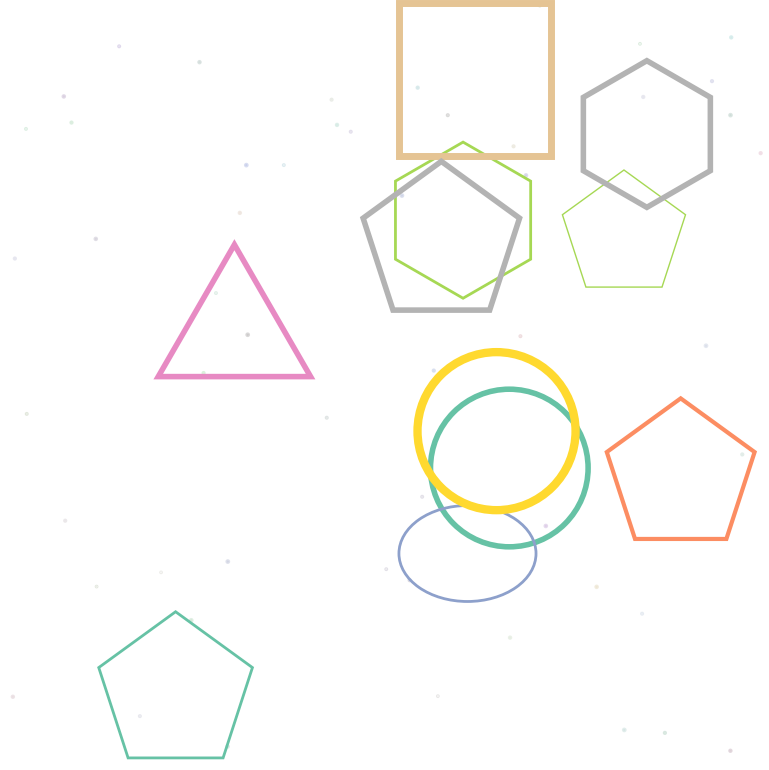[{"shape": "pentagon", "thickness": 1, "radius": 0.52, "center": [0.228, 0.101]}, {"shape": "circle", "thickness": 2, "radius": 0.51, "center": [0.661, 0.392]}, {"shape": "pentagon", "thickness": 1.5, "radius": 0.5, "center": [0.884, 0.382]}, {"shape": "oval", "thickness": 1, "radius": 0.45, "center": [0.607, 0.281]}, {"shape": "triangle", "thickness": 2, "radius": 0.57, "center": [0.304, 0.568]}, {"shape": "hexagon", "thickness": 1, "radius": 0.51, "center": [0.601, 0.714]}, {"shape": "pentagon", "thickness": 0.5, "radius": 0.42, "center": [0.81, 0.695]}, {"shape": "circle", "thickness": 3, "radius": 0.51, "center": [0.645, 0.44]}, {"shape": "square", "thickness": 2.5, "radius": 0.49, "center": [0.617, 0.897]}, {"shape": "hexagon", "thickness": 2, "radius": 0.48, "center": [0.84, 0.826]}, {"shape": "pentagon", "thickness": 2, "radius": 0.53, "center": [0.573, 0.684]}]